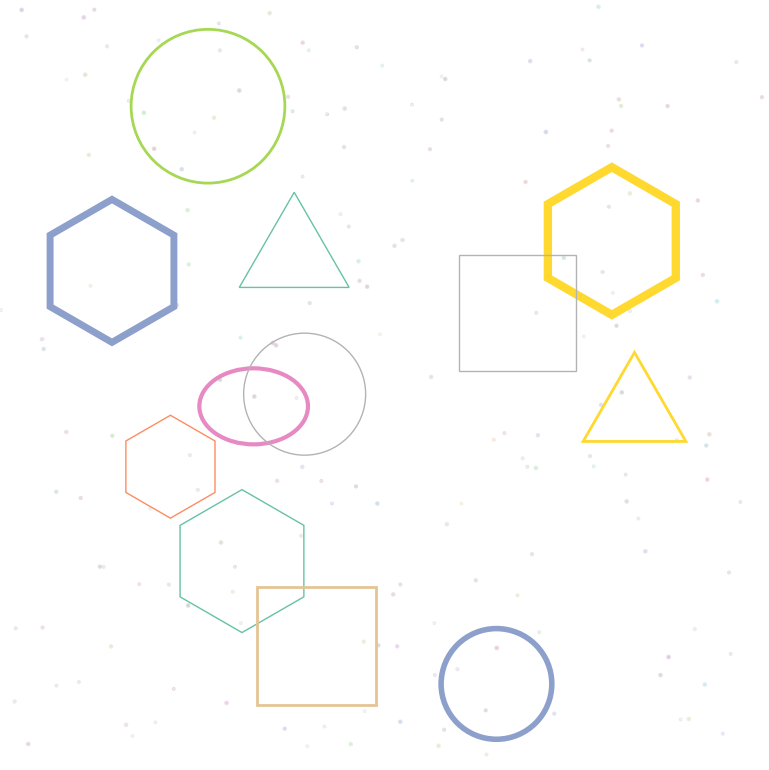[{"shape": "hexagon", "thickness": 0.5, "radius": 0.46, "center": [0.314, 0.271]}, {"shape": "triangle", "thickness": 0.5, "radius": 0.41, "center": [0.382, 0.668]}, {"shape": "hexagon", "thickness": 0.5, "radius": 0.33, "center": [0.221, 0.394]}, {"shape": "circle", "thickness": 2, "radius": 0.36, "center": [0.645, 0.112]}, {"shape": "hexagon", "thickness": 2.5, "radius": 0.46, "center": [0.145, 0.648]}, {"shape": "oval", "thickness": 1.5, "radius": 0.35, "center": [0.329, 0.472]}, {"shape": "circle", "thickness": 1, "radius": 0.5, "center": [0.27, 0.862]}, {"shape": "hexagon", "thickness": 3, "radius": 0.48, "center": [0.795, 0.687]}, {"shape": "triangle", "thickness": 1, "radius": 0.39, "center": [0.824, 0.465]}, {"shape": "square", "thickness": 1, "radius": 0.38, "center": [0.411, 0.161]}, {"shape": "circle", "thickness": 0.5, "radius": 0.4, "center": [0.396, 0.488]}, {"shape": "square", "thickness": 0.5, "radius": 0.38, "center": [0.672, 0.594]}]